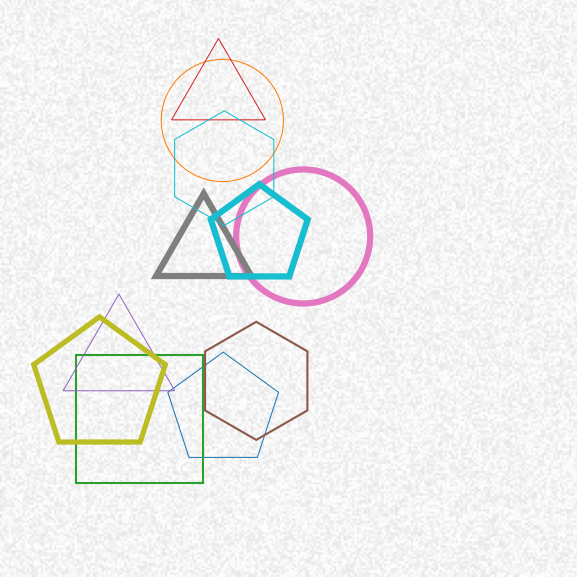[{"shape": "pentagon", "thickness": 0.5, "radius": 0.5, "center": [0.386, 0.289]}, {"shape": "circle", "thickness": 0.5, "radius": 0.53, "center": [0.385, 0.791]}, {"shape": "square", "thickness": 1, "radius": 0.55, "center": [0.241, 0.274]}, {"shape": "triangle", "thickness": 0.5, "radius": 0.47, "center": [0.378, 0.839]}, {"shape": "triangle", "thickness": 0.5, "radius": 0.56, "center": [0.206, 0.378]}, {"shape": "hexagon", "thickness": 1, "radius": 0.51, "center": [0.444, 0.34]}, {"shape": "circle", "thickness": 3, "radius": 0.58, "center": [0.525, 0.59]}, {"shape": "triangle", "thickness": 3, "radius": 0.48, "center": [0.353, 0.569]}, {"shape": "pentagon", "thickness": 2.5, "radius": 0.6, "center": [0.172, 0.331]}, {"shape": "hexagon", "thickness": 0.5, "radius": 0.5, "center": [0.388, 0.708]}, {"shape": "pentagon", "thickness": 3, "radius": 0.44, "center": [0.449, 0.592]}]